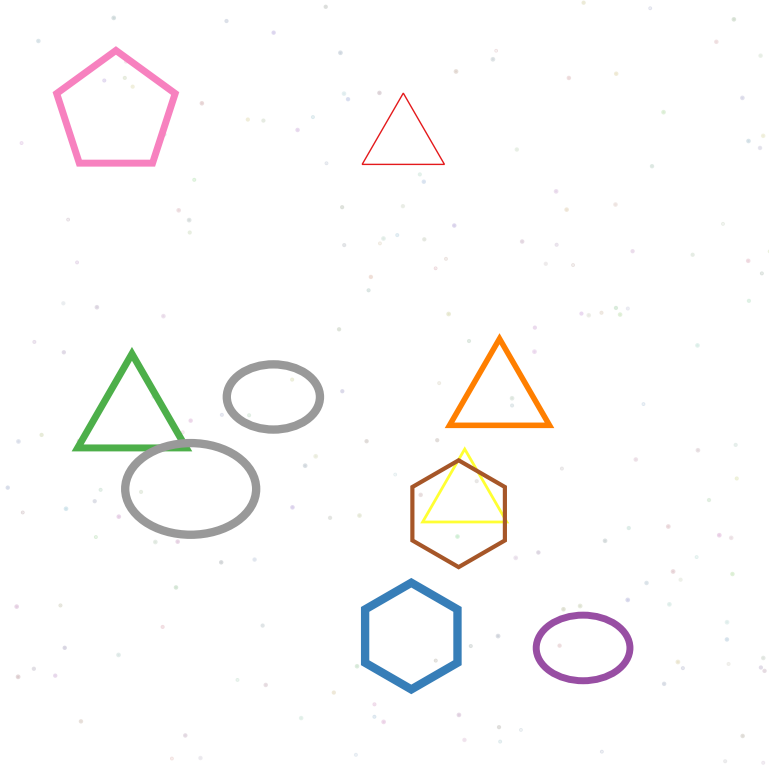[{"shape": "triangle", "thickness": 0.5, "radius": 0.31, "center": [0.524, 0.817]}, {"shape": "hexagon", "thickness": 3, "radius": 0.35, "center": [0.534, 0.174]}, {"shape": "triangle", "thickness": 2.5, "radius": 0.41, "center": [0.171, 0.459]}, {"shape": "oval", "thickness": 2.5, "radius": 0.3, "center": [0.757, 0.159]}, {"shape": "triangle", "thickness": 2, "radius": 0.37, "center": [0.649, 0.485]}, {"shape": "triangle", "thickness": 1, "radius": 0.32, "center": [0.604, 0.354]}, {"shape": "hexagon", "thickness": 1.5, "radius": 0.35, "center": [0.596, 0.333]}, {"shape": "pentagon", "thickness": 2.5, "radius": 0.4, "center": [0.151, 0.854]}, {"shape": "oval", "thickness": 3, "radius": 0.43, "center": [0.248, 0.365]}, {"shape": "oval", "thickness": 3, "radius": 0.3, "center": [0.355, 0.484]}]